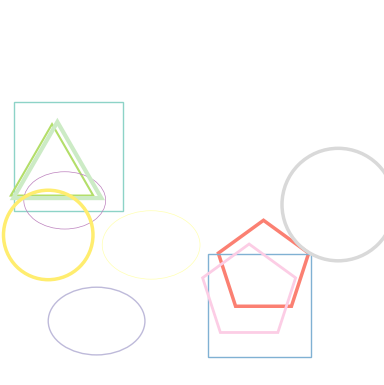[{"shape": "square", "thickness": 1, "radius": 0.71, "center": [0.178, 0.594]}, {"shape": "oval", "thickness": 0.5, "radius": 0.63, "center": [0.393, 0.364]}, {"shape": "oval", "thickness": 1, "radius": 0.63, "center": [0.251, 0.166]}, {"shape": "pentagon", "thickness": 2.5, "radius": 0.62, "center": [0.684, 0.304]}, {"shape": "square", "thickness": 1, "radius": 0.67, "center": [0.675, 0.206]}, {"shape": "triangle", "thickness": 1.5, "radius": 0.62, "center": [0.135, 0.554]}, {"shape": "pentagon", "thickness": 2, "radius": 0.64, "center": [0.647, 0.239]}, {"shape": "circle", "thickness": 2.5, "radius": 0.73, "center": [0.879, 0.469]}, {"shape": "oval", "thickness": 0.5, "radius": 0.53, "center": [0.168, 0.48]}, {"shape": "triangle", "thickness": 3, "radius": 0.66, "center": [0.149, 0.551]}, {"shape": "circle", "thickness": 2.5, "radius": 0.58, "center": [0.125, 0.39]}]